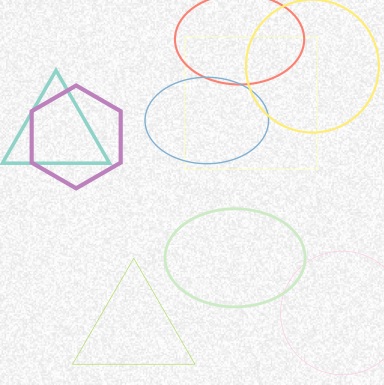[{"shape": "triangle", "thickness": 2.5, "radius": 0.8, "center": [0.145, 0.656]}, {"shape": "square", "thickness": 0.5, "radius": 0.86, "center": [0.65, 0.734]}, {"shape": "oval", "thickness": 1.5, "radius": 0.84, "center": [0.622, 0.898]}, {"shape": "oval", "thickness": 1, "radius": 0.8, "center": [0.537, 0.687]}, {"shape": "triangle", "thickness": 0.5, "radius": 0.92, "center": [0.347, 0.146]}, {"shape": "circle", "thickness": 0.5, "radius": 0.8, "center": [0.889, 0.187]}, {"shape": "hexagon", "thickness": 3, "radius": 0.67, "center": [0.198, 0.644]}, {"shape": "oval", "thickness": 2, "radius": 0.91, "center": [0.611, 0.33]}, {"shape": "circle", "thickness": 1.5, "radius": 0.86, "center": [0.811, 0.828]}]